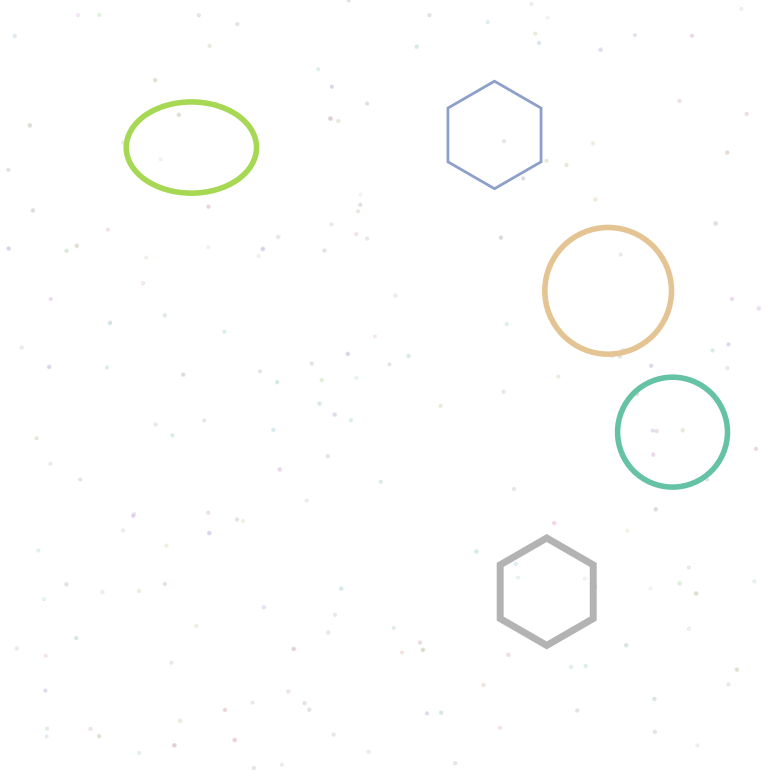[{"shape": "circle", "thickness": 2, "radius": 0.36, "center": [0.873, 0.439]}, {"shape": "hexagon", "thickness": 1, "radius": 0.35, "center": [0.642, 0.825]}, {"shape": "oval", "thickness": 2, "radius": 0.42, "center": [0.249, 0.808]}, {"shape": "circle", "thickness": 2, "radius": 0.41, "center": [0.79, 0.622]}, {"shape": "hexagon", "thickness": 2.5, "radius": 0.35, "center": [0.71, 0.232]}]